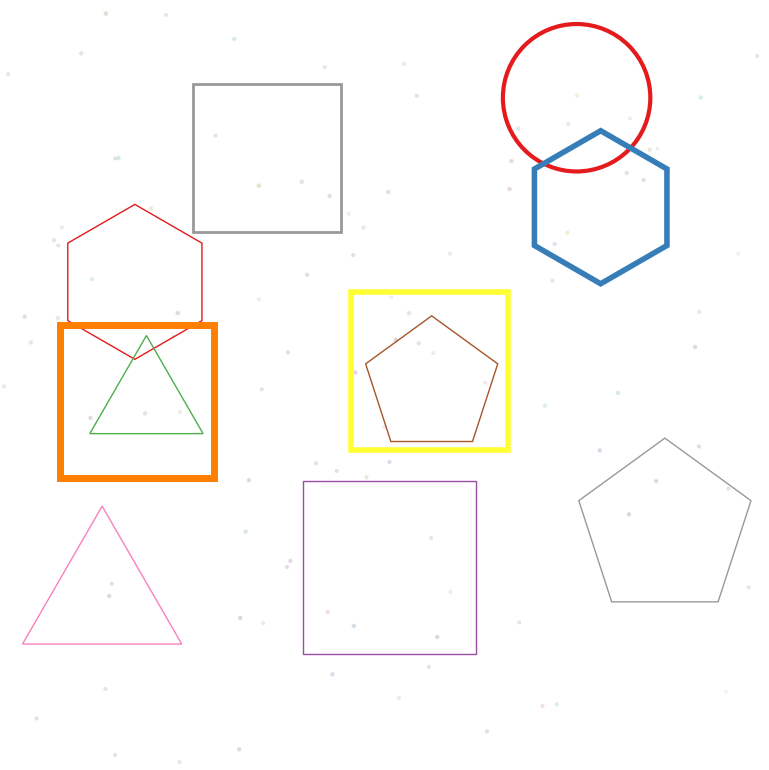[{"shape": "hexagon", "thickness": 0.5, "radius": 0.5, "center": [0.175, 0.634]}, {"shape": "circle", "thickness": 1.5, "radius": 0.48, "center": [0.749, 0.873]}, {"shape": "hexagon", "thickness": 2, "radius": 0.5, "center": [0.78, 0.731]}, {"shape": "triangle", "thickness": 0.5, "radius": 0.42, "center": [0.19, 0.479]}, {"shape": "square", "thickness": 0.5, "radius": 0.56, "center": [0.506, 0.263]}, {"shape": "square", "thickness": 2.5, "radius": 0.5, "center": [0.178, 0.478]}, {"shape": "square", "thickness": 2, "radius": 0.51, "center": [0.558, 0.518]}, {"shape": "pentagon", "thickness": 0.5, "radius": 0.45, "center": [0.561, 0.5]}, {"shape": "triangle", "thickness": 0.5, "radius": 0.6, "center": [0.133, 0.223]}, {"shape": "square", "thickness": 1, "radius": 0.48, "center": [0.346, 0.795]}, {"shape": "pentagon", "thickness": 0.5, "radius": 0.59, "center": [0.863, 0.313]}]